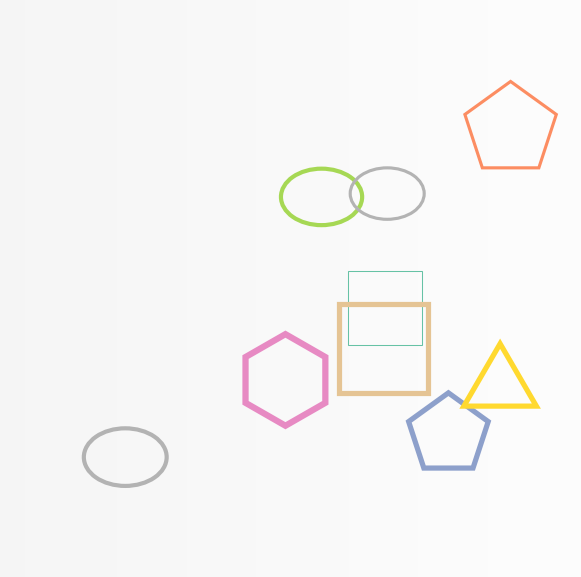[{"shape": "square", "thickness": 0.5, "radius": 0.32, "center": [0.663, 0.466]}, {"shape": "pentagon", "thickness": 1.5, "radius": 0.41, "center": [0.878, 0.775]}, {"shape": "pentagon", "thickness": 2.5, "radius": 0.36, "center": [0.771, 0.247]}, {"shape": "hexagon", "thickness": 3, "radius": 0.4, "center": [0.491, 0.341]}, {"shape": "oval", "thickness": 2, "radius": 0.35, "center": [0.553, 0.658]}, {"shape": "triangle", "thickness": 2.5, "radius": 0.36, "center": [0.86, 0.332]}, {"shape": "square", "thickness": 2.5, "radius": 0.39, "center": [0.66, 0.395]}, {"shape": "oval", "thickness": 1.5, "radius": 0.32, "center": [0.666, 0.664]}, {"shape": "oval", "thickness": 2, "radius": 0.36, "center": [0.215, 0.208]}]